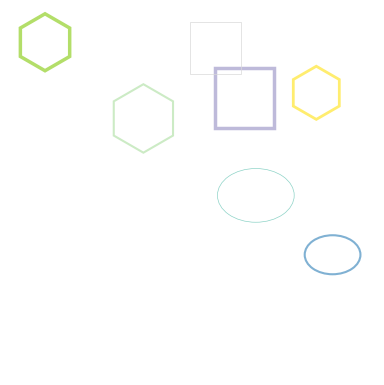[{"shape": "oval", "thickness": 0.5, "radius": 0.5, "center": [0.664, 0.493]}, {"shape": "square", "thickness": 2.5, "radius": 0.39, "center": [0.635, 0.746]}, {"shape": "oval", "thickness": 1.5, "radius": 0.36, "center": [0.864, 0.338]}, {"shape": "hexagon", "thickness": 2.5, "radius": 0.37, "center": [0.117, 0.89]}, {"shape": "square", "thickness": 0.5, "radius": 0.34, "center": [0.56, 0.875]}, {"shape": "hexagon", "thickness": 1.5, "radius": 0.44, "center": [0.372, 0.692]}, {"shape": "hexagon", "thickness": 2, "radius": 0.35, "center": [0.822, 0.759]}]